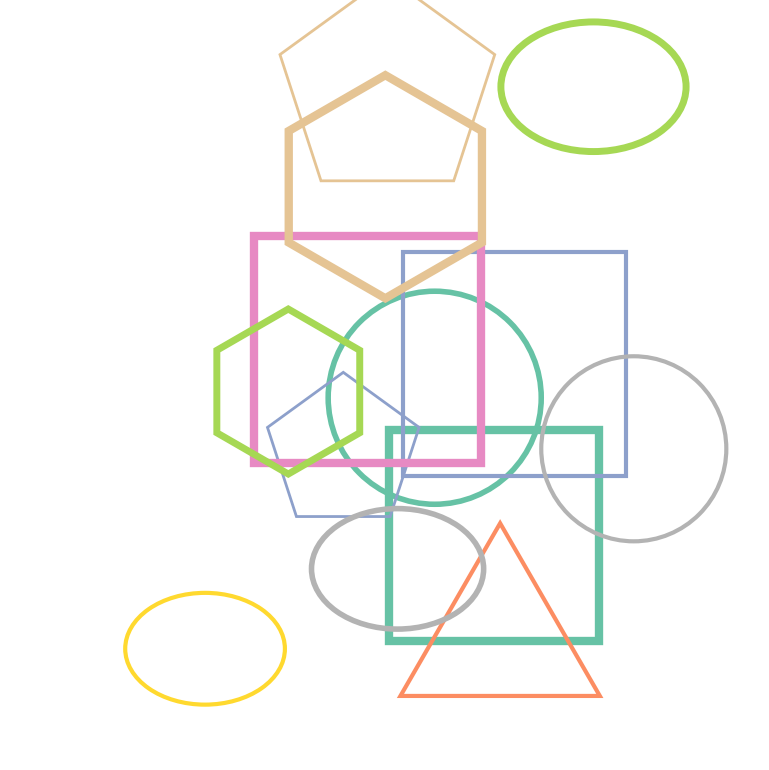[{"shape": "square", "thickness": 3, "radius": 0.68, "center": [0.642, 0.305]}, {"shape": "circle", "thickness": 2, "radius": 0.69, "center": [0.565, 0.483]}, {"shape": "triangle", "thickness": 1.5, "radius": 0.75, "center": [0.65, 0.171]}, {"shape": "pentagon", "thickness": 1, "radius": 0.52, "center": [0.446, 0.413]}, {"shape": "square", "thickness": 1.5, "radius": 0.73, "center": [0.668, 0.527]}, {"shape": "square", "thickness": 3, "radius": 0.74, "center": [0.478, 0.546]}, {"shape": "oval", "thickness": 2.5, "radius": 0.6, "center": [0.771, 0.887]}, {"shape": "hexagon", "thickness": 2.5, "radius": 0.54, "center": [0.374, 0.492]}, {"shape": "oval", "thickness": 1.5, "radius": 0.52, "center": [0.266, 0.157]}, {"shape": "pentagon", "thickness": 1, "radius": 0.73, "center": [0.503, 0.884]}, {"shape": "hexagon", "thickness": 3, "radius": 0.72, "center": [0.5, 0.757]}, {"shape": "oval", "thickness": 2, "radius": 0.56, "center": [0.516, 0.261]}, {"shape": "circle", "thickness": 1.5, "radius": 0.6, "center": [0.823, 0.417]}]